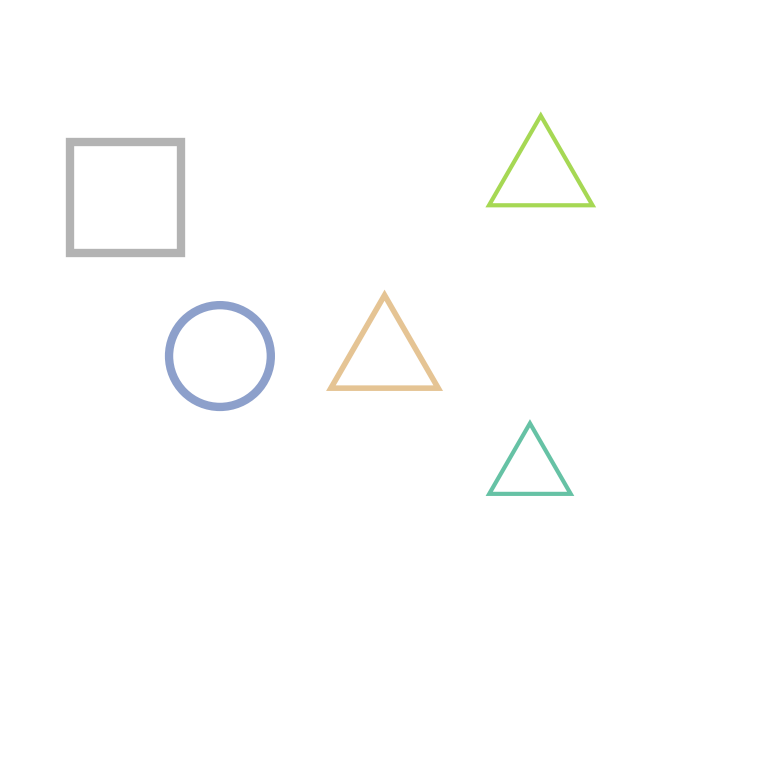[{"shape": "triangle", "thickness": 1.5, "radius": 0.31, "center": [0.688, 0.389]}, {"shape": "circle", "thickness": 3, "radius": 0.33, "center": [0.286, 0.538]}, {"shape": "triangle", "thickness": 1.5, "radius": 0.39, "center": [0.702, 0.772]}, {"shape": "triangle", "thickness": 2, "radius": 0.4, "center": [0.499, 0.536]}, {"shape": "square", "thickness": 3, "radius": 0.36, "center": [0.163, 0.743]}]